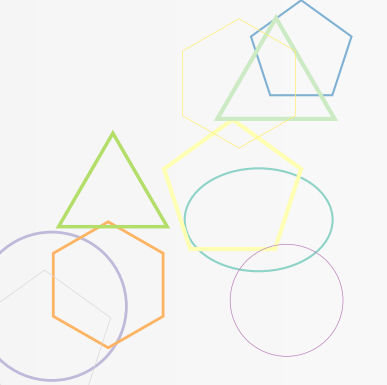[{"shape": "oval", "thickness": 1.5, "radius": 0.95, "center": [0.667, 0.429]}, {"shape": "pentagon", "thickness": 3, "radius": 0.93, "center": [0.6, 0.504]}, {"shape": "circle", "thickness": 2, "radius": 0.96, "center": [0.134, 0.204]}, {"shape": "pentagon", "thickness": 1.5, "radius": 0.68, "center": [0.777, 0.863]}, {"shape": "hexagon", "thickness": 2, "radius": 0.82, "center": [0.279, 0.26]}, {"shape": "triangle", "thickness": 2.5, "radius": 0.81, "center": [0.291, 0.492]}, {"shape": "pentagon", "thickness": 0.5, "radius": 0.9, "center": [0.115, 0.119]}, {"shape": "circle", "thickness": 0.5, "radius": 0.73, "center": [0.74, 0.22]}, {"shape": "triangle", "thickness": 3, "radius": 0.87, "center": [0.712, 0.779]}, {"shape": "hexagon", "thickness": 0.5, "radius": 0.84, "center": [0.617, 0.783]}]